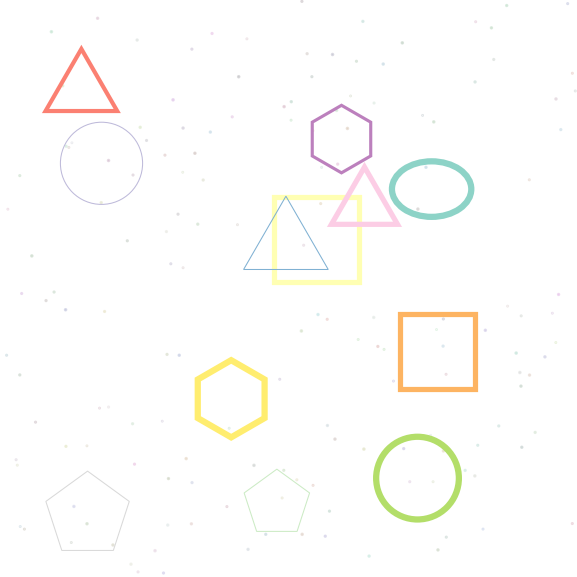[{"shape": "oval", "thickness": 3, "radius": 0.34, "center": [0.747, 0.672]}, {"shape": "square", "thickness": 2.5, "radius": 0.37, "center": [0.549, 0.585]}, {"shape": "circle", "thickness": 0.5, "radius": 0.36, "center": [0.176, 0.716]}, {"shape": "triangle", "thickness": 2, "radius": 0.36, "center": [0.141, 0.843]}, {"shape": "triangle", "thickness": 0.5, "radius": 0.42, "center": [0.495, 0.575]}, {"shape": "square", "thickness": 2.5, "radius": 0.33, "center": [0.757, 0.391]}, {"shape": "circle", "thickness": 3, "radius": 0.36, "center": [0.723, 0.171]}, {"shape": "triangle", "thickness": 2.5, "radius": 0.33, "center": [0.631, 0.644]}, {"shape": "pentagon", "thickness": 0.5, "radius": 0.38, "center": [0.152, 0.107]}, {"shape": "hexagon", "thickness": 1.5, "radius": 0.29, "center": [0.591, 0.758]}, {"shape": "pentagon", "thickness": 0.5, "radius": 0.3, "center": [0.479, 0.127]}, {"shape": "hexagon", "thickness": 3, "radius": 0.33, "center": [0.4, 0.309]}]